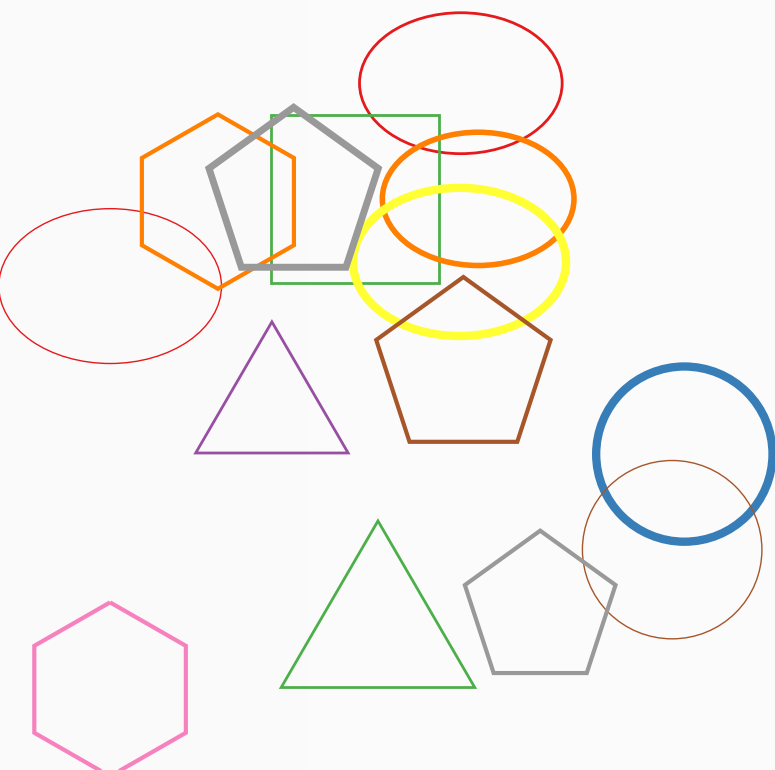[{"shape": "oval", "thickness": 0.5, "radius": 0.72, "center": [0.142, 0.628]}, {"shape": "oval", "thickness": 1, "radius": 0.65, "center": [0.595, 0.892]}, {"shape": "circle", "thickness": 3, "radius": 0.57, "center": [0.883, 0.41]}, {"shape": "square", "thickness": 1, "radius": 0.54, "center": [0.458, 0.741]}, {"shape": "triangle", "thickness": 1, "radius": 0.72, "center": [0.488, 0.179]}, {"shape": "triangle", "thickness": 1, "radius": 0.57, "center": [0.351, 0.468]}, {"shape": "oval", "thickness": 2, "radius": 0.62, "center": [0.617, 0.742]}, {"shape": "hexagon", "thickness": 1.5, "radius": 0.57, "center": [0.281, 0.738]}, {"shape": "oval", "thickness": 3, "radius": 0.69, "center": [0.593, 0.66]}, {"shape": "pentagon", "thickness": 1.5, "radius": 0.59, "center": [0.598, 0.522]}, {"shape": "circle", "thickness": 0.5, "radius": 0.58, "center": [0.867, 0.286]}, {"shape": "hexagon", "thickness": 1.5, "radius": 0.56, "center": [0.142, 0.105]}, {"shape": "pentagon", "thickness": 1.5, "radius": 0.51, "center": [0.697, 0.209]}, {"shape": "pentagon", "thickness": 2.5, "radius": 0.57, "center": [0.379, 0.746]}]